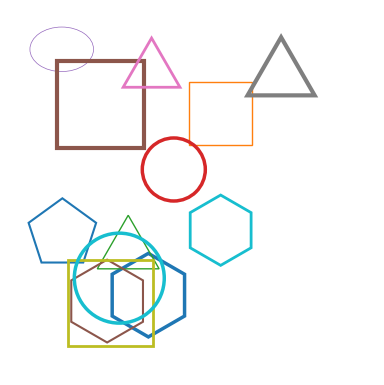[{"shape": "pentagon", "thickness": 1.5, "radius": 0.46, "center": [0.162, 0.393]}, {"shape": "hexagon", "thickness": 2.5, "radius": 0.54, "center": [0.385, 0.233]}, {"shape": "square", "thickness": 1, "radius": 0.41, "center": [0.573, 0.705]}, {"shape": "triangle", "thickness": 1, "radius": 0.46, "center": [0.333, 0.348]}, {"shape": "circle", "thickness": 2.5, "radius": 0.41, "center": [0.451, 0.56]}, {"shape": "oval", "thickness": 0.5, "radius": 0.41, "center": [0.16, 0.872]}, {"shape": "hexagon", "thickness": 1.5, "radius": 0.54, "center": [0.278, 0.218]}, {"shape": "square", "thickness": 3, "radius": 0.57, "center": [0.262, 0.728]}, {"shape": "triangle", "thickness": 2, "radius": 0.43, "center": [0.394, 0.816]}, {"shape": "triangle", "thickness": 3, "radius": 0.5, "center": [0.73, 0.803]}, {"shape": "square", "thickness": 2, "radius": 0.55, "center": [0.287, 0.213]}, {"shape": "hexagon", "thickness": 2, "radius": 0.46, "center": [0.573, 0.402]}, {"shape": "circle", "thickness": 2.5, "radius": 0.58, "center": [0.31, 0.278]}]